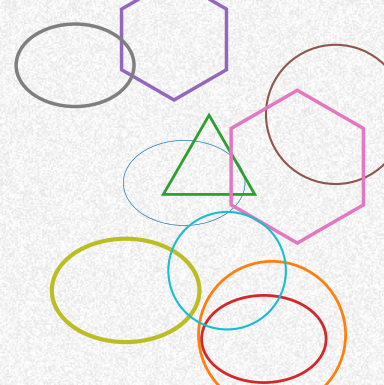[{"shape": "oval", "thickness": 0.5, "radius": 0.79, "center": [0.478, 0.525]}, {"shape": "circle", "thickness": 2, "radius": 0.95, "center": [0.707, 0.13]}, {"shape": "triangle", "thickness": 2, "radius": 0.69, "center": [0.543, 0.564]}, {"shape": "oval", "thickness": 2, "radius": 0.81, "center": [0.685, 0.12]}, {"shape": "hexagon", "thickness": 2.5, "radius": 0.79, "center": [0.452, 0.898]}, {"shape": "circle", "thickness": 1.5, "radius": 0.9, "center": [0.872, 0.703]}, {"shape": "hexagon", "thickness": 2.5, "radius": 0.99, "center": [0.772, 0.567]}, {"shape": "oval", "thickness": 2.5, "radius": 0.77, "center": [0.195, 0.83]}, {"shape": "oval", "thickness": 3, "radius": 0.96, "center": [0.326, 0.246]}, {"shape": "circle", "thickness": 1.5, "radius": 0.76, "center": [0.59, 0.297]}]